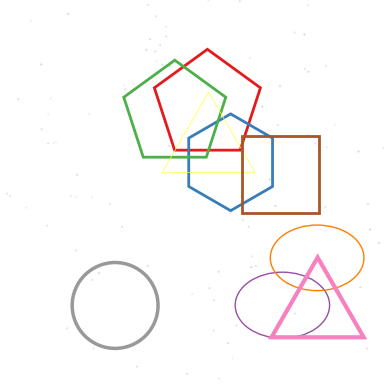[{"shape": "pentagon", "thickness": 2, "radius": 0.72, "center": [0.539, 0.727]}, {"shape": "hexagon", "thickness": 2, "radius": 0.63, "center": [0.599, 0.578]}, {"shape": "pentagon", "thickness": 2, "radius": 0.7, "center": [0.454, 0.704]}, {"shape": "oval", "thickness": 1, "radius": 0.61, "center": [0.733, 0.207]}, {"shape": "oval", "thickness": 1, "radius": 0.61, "center": [0.824, 0.33]}, {"shape": "triangle", "thickness": 0.5, "radius": 0.69, "center": [0.542, 0.622]}, {"shape": "square", "thickness": 2, "radius": 0.5, "center": [0.729, 0.546]}, {"shape": "triangle", "thickness": 3, "radius": 0.69, "center": [0.825, 0.193]}, {"shape": "circle", "thickness": 2.5, "radius": 0.56, "center": [0.299, 0.207]}]